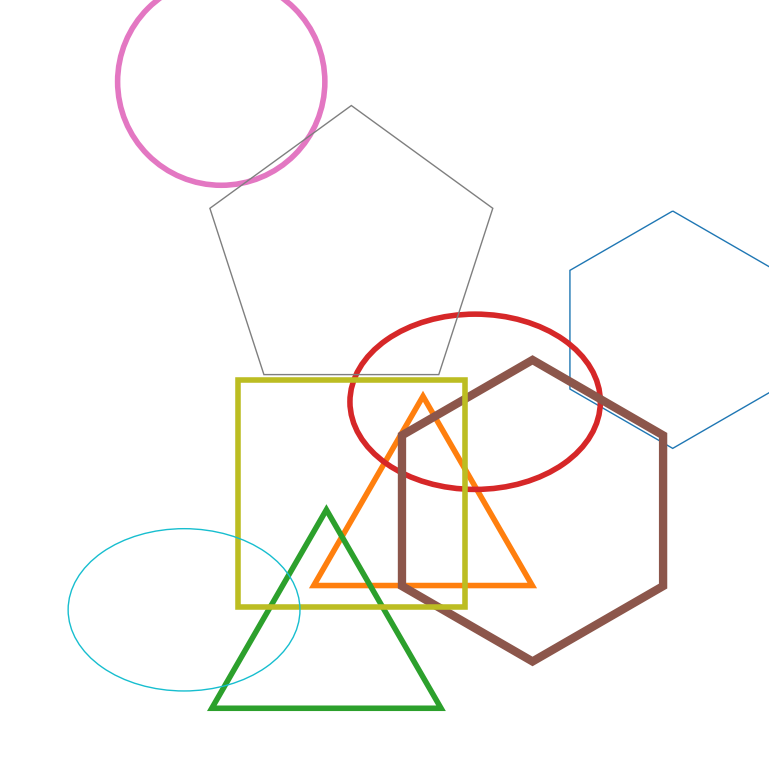[{"shape": "hexagon", "thickness": 0.5, "radius": 0.77, "center": [0.874, 0.572]}, {"shape": "triangle", "thickness": 2, "radius": 0.82, "center": [0.549, 0.321]}, {"shape": "triangle", "thickness": 2, "radius": 0.86, "center": [0.424, 0.166]}, {"shape": "oval", "thickness": 2, "radius": 0.81, "center": [0.617, 0.478]}, {"shape": "hexagon", "thickness": 3, "radius": 0.98, "center": [0.692, 0.337]}, {"shape": "circle", "thickness": 2, "radius": 0.67, "center": [0.287, 0.894]}, {"shape": "pentagon", "thickness": 0.5, "radius": 0.97, "center": [0.456, 0.67]}, {"shape": "square", "thickness": 2, "radius": 0.74, "center": [0.457, 0.36]}, {"shape": "oval", "thickness": 0.5, "radius": 0.75, "center": [0.239, 0.208]}]